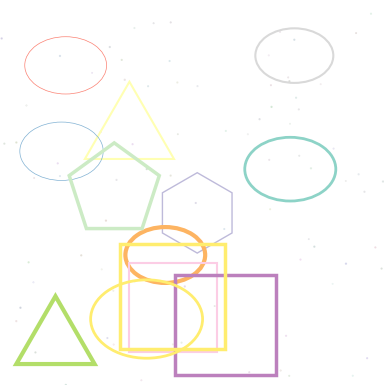[{"shape": "oval", "thickness": 2, "radius": 0.59, "center": [0.754, 0.561]}, {"shape": "triangle", "thickness": 1.5, "radius": 0.67, "center": [0.336, 0.654]}, {"shape": "hexagon", "thickness": 1, "radius": 0.52, "center": [0.512, 0.447]}, {"shape": "oval", "thickness": 0.5, "radius": 0.53, "center": [0.171, 0.83]}, {"shape": "oval", "thickness": 0.5, "radius": 0.54, "center": [0.16, 0.607]}, {"shape": "oval", "thickness": 3, "radius": 0.52, "center": [0.429, 0.338]}, {"shape": "triangle", "thickness": 3, "radius": 0.59, "center": [0.144, 0.113]}, {"shape": "square", "thickness": 1.5, "radius": 0.58, "center": [0.45, 0.202]}, {"shape": "oval", "thickness": 1.5, "radius": 0.51, "center": [0.764, 0.856]}, {"shape": "square", "thickness": 2.5, "radius": 0.65, "center": [0.586, 0.155]}, {"shape": "pentagon", "thickness": 2.5, "radius": 0.62, "center": [0.297, 0.506]}, {"shape": "oval", "thickness": 2, "radius": 0.73, "center": [0.381, 0.171]}, {"shape": "square", "thickness": 2.5, "radius": 0.69, "center": [0.449, 0.23]}]